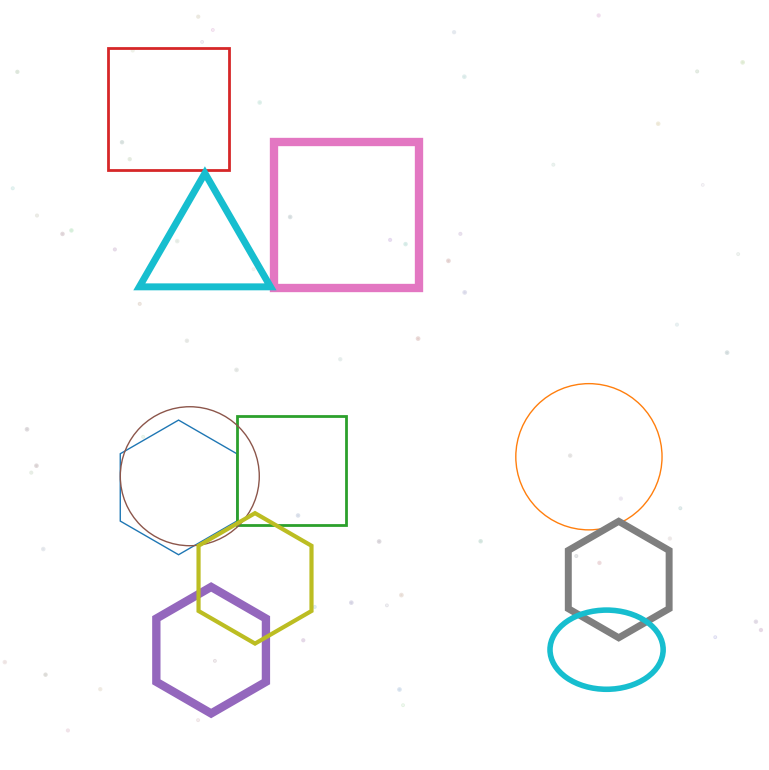[{"shape": "hexagon", "thickness": 0.5, "radius": 0.44, "center": [0.232, 0.367]}, {"shape": "circle", "thickness": 0.5, "radius": 0.47, "center": [0.765, 0.407]}, {"shape": "square", "thickness": 1, "radius": 0.35, "center": [0.379, 0.389]}, {"shape": "square", "thickness": 1, "radius": 0.4, "center": [0.219, 0.859]}, {"shape": "hexagon", "thickness": 3, "radius": 0.41, "center": [0.274, 0.156]}, {"shape": "circle", "thickness": 0.5, "radius": 0.45, "center": [0.246, 0.382]}, {"shape": "square", "thickness": 3, "radius": 0.47, "center": [0.45, 0.721]}, {"shape": "hexagon", "thickness": 2.5, "radius": 0.38, "center": [0.804, 0.247]}, {"shape": "hexagon", "thickness": 1.5, "radius": 0.42, "center": [0.331, 0.249]}, {"shape": "oval", "thickness": 2, "radius": 0.37, "center": [0.788, 0.156]}, {"shape": "triangle", "thickness": 2.5, "radius": 0.49, "center": [0.266, 0.677]}]